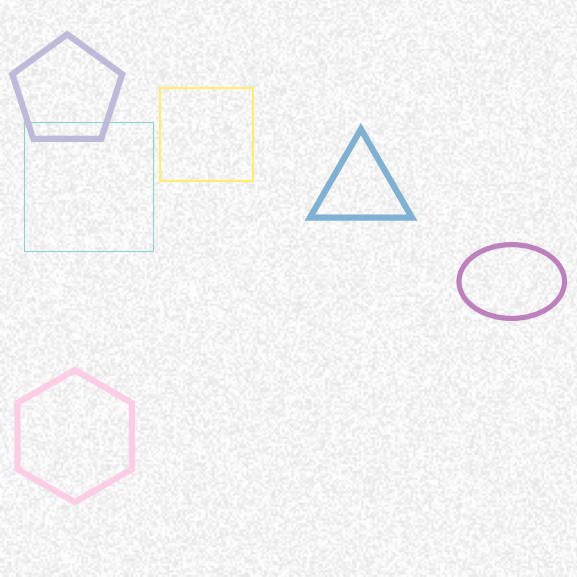[{"shape": "square", "thickness": 0.5, "radius": 0.56, "center": [0.153, 0.676]}, {"shape": "pentagon", "thickness": 3, "radius": 0.5, "center": [0.116, 0.84]}, {"shape": "triangle", "thickness": 3, "radius": 0.51, "center": [0.625, 0.673]}, {"shape": "hexagon", "thickness": 3, "radius": 0.57, "center": [0.129, 0.244]}, {"shape": "oval", "thickness": 2.5, "radius": 0.46, "center": [0.886, 0.512]}, {"shape": "square", "thickness": 1, "radius": 0.4, "center": [0.357, 0.766]}]